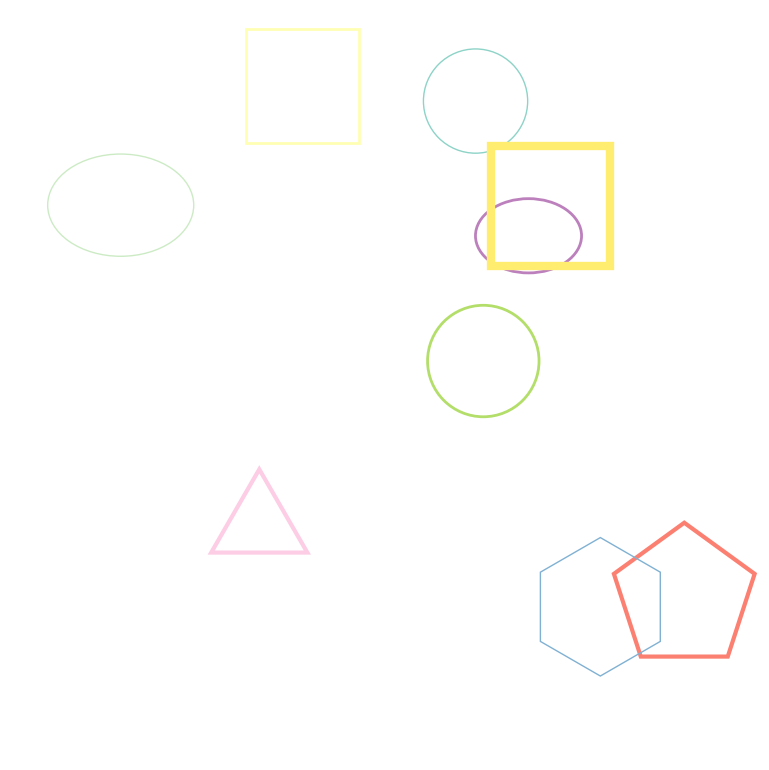[{"shape": "circle", "thickness": 0.5, "radius": 0.34, "center": [0.618, 0.869]}, {"shape": "square", "thickness": 1, "radius": 0.37, "center": [0.393, 0.888]}, {"shape": "pentagon", "thickness": 1.5, "radius": 0.48, "center": [0.889, 0.225]}, {"shape": "hexagon", "thickness": 0.5, "radius": 0.45, "center": [0.78, 0.212]}, {"shape": "circle", "thickness": 1, "radius": 0.36, "center": [0.628, 0.531]}, {"shape": "triangle", "thickness": 1.5, "radius": 0.36, "center": [0.337, 0.318]}, {"shape": "oval", "thickness": 1, "radius": 0.34, "center": [0.686, 0.694]}, {"shape": "oval", "thickness": 0.5, "radius": 0.47, "center": [0.157, 0.734]}, {"shape": "square", "thickness": 3, "radius": 0.39, "center": [0.715, 0.732]}]